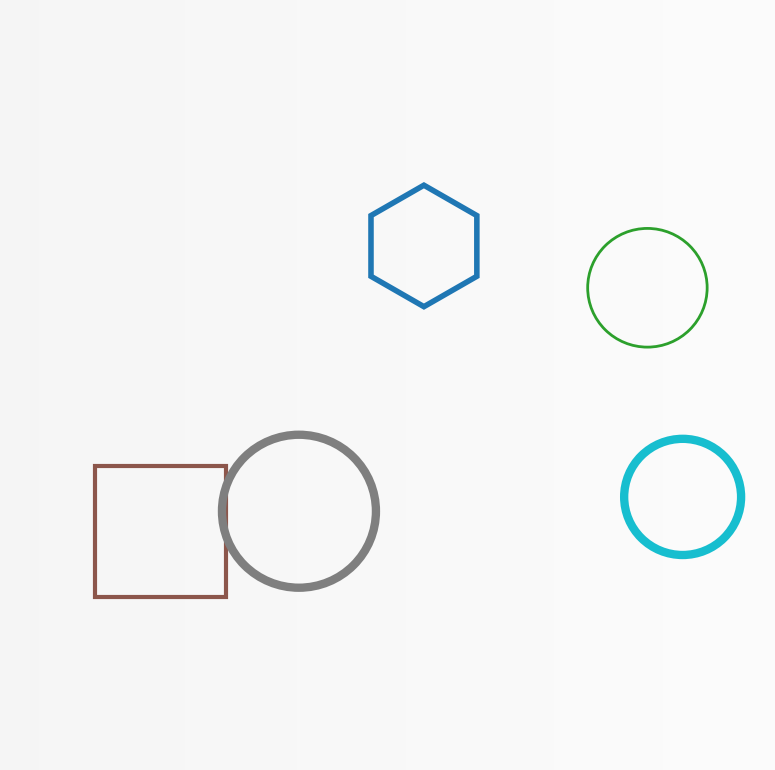[{"shape": "hexagon", "thickness": 2, "radius": 0.39, "center": [0.547, 0.681]}, {"shape": "circle", "thickness": 1, "radius": 0.39, "center": [0.835, 0.626]}, {"shape": "square", "thickness": 1.5, "radius": 0.42, "center": [0.207, 0.31]}, {"shape": "circle", "thickness": 3, "radius": 0.5, "center": [0.386, 0.336]}, {"shape": "circle", "thickness": 3, "radius": 0.38, "center": [0.881, 0.355]}]